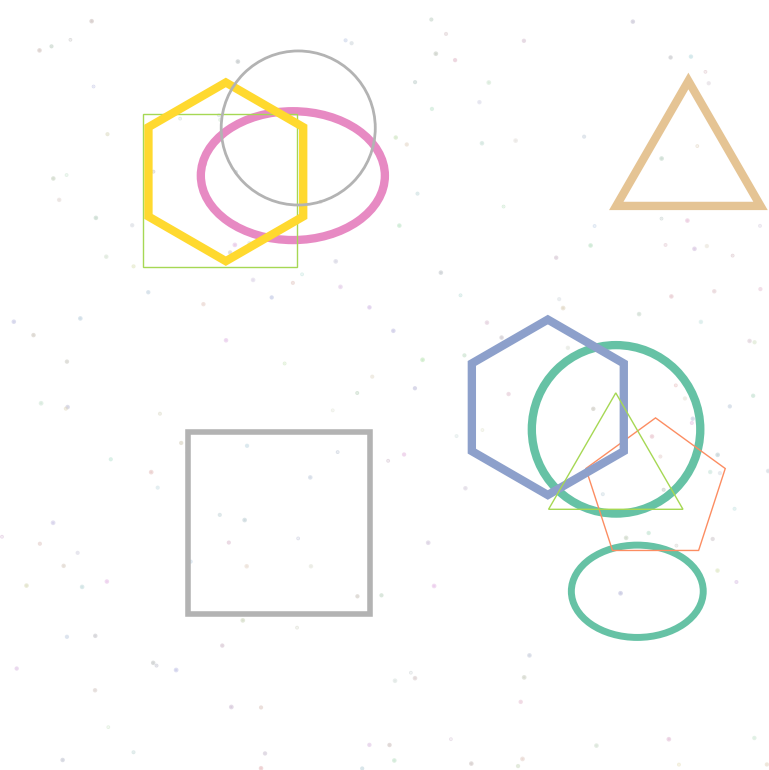[{"shape": "oval", "thickness": 2.5, "radius": 0.43, "center": [0.828, 0.232]}, {"shape": "circle", "thickness": 3, "radius": 0.55, "center": [0.8, 0.442]}, {"shape": "pentagon", "thickness": 0.5, "radius": 0.48, "center": [0.851, 0.362]}, {"shape": "hexagon", "thickness": 3, "radius": 0.57, "center": [0.711, 0.471]}, {"shape": "oval", "thickness": 3, "radius": 0.6, "center": [0.38, 0.772]}, {"shape": "triangle", "thickness": 0.5, "radius": 0.5, "center": [0.8, 0.389]}, {"shape": "square", "thickness": 0.5, "radius": 0.5, "center": [0.286, 0.752]}, {"shape": "hexagon", "thickness": 3, "radius": 0.58, "center": [0.293, 0.777]}, {"shape": "triangle", "thickness": 3, "radius": 0.54, "center": [0.894, 0.787]}, {"shape": "square", "thickness": 2, "radius": 0.59, "center": [0.362, 0.321]}, {"shape": "circle", "thickness": 1, "radius": 0.5, "center": [0.387, 0.834]}]